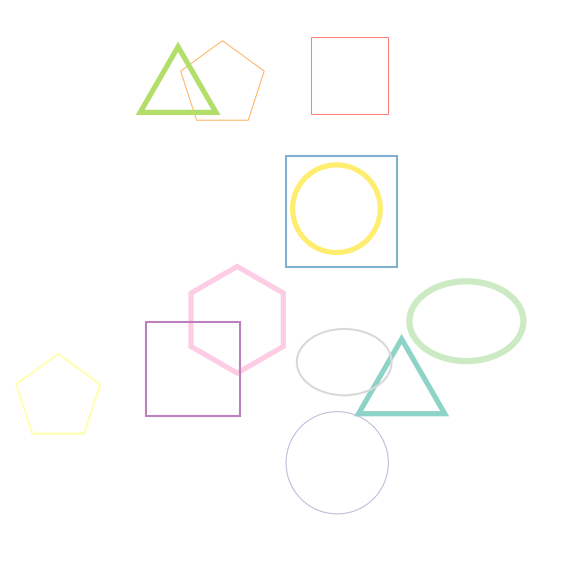[{"shape": "triangle", "thickness": 2.5, "radius": 0.43, "center": [0.695, 0.326]}, {"shape": "pentagon", "thickness": 1, "radius": 0.38, "center": [0.101, 0.31]}, {"shape": "circle", "thickness": 0.5, "radius": 0.44, "center": [0.584, 0.198]}, {"shape": "square", "thickness": 0.5, "radius": 0.34, "center": [0.605, 0.868]}, {"shape": "square", "thickness": 1, "radius": 0.48, "center": [0.592, 0.633]}, {"shape": "pentagon", "thickness": 0.5, "radius": 0.38, "center": [0.385, 0.853]}, {"shape": "triangle", "thickness": 2.5, "radius": 0.38, "center": [0.308, 0.842]}, {"shape": "hexagon", "thickness": 2.5, "radius": 0.46, "center": [0.411, 0.445]}, {"shape": "oval", "thickness": 1, "radius": 0.41, "center": [0.596, 0.372]}, {"shape": "square", "thickness": 1, "radius": 0.41, "center": [0.334, 0.361]}, {"shape": "oval", "thickness": 3, "radius": 0.49, "center": [0.808, 0.443]}, {"shape": "circle", "thickness": 2.5, "radius": 0.38, "center": [0.583, 0.638]}]